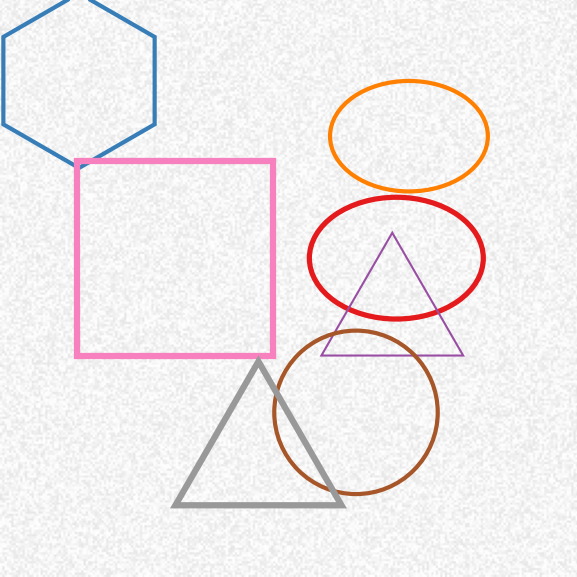[{"shape": "oval", "thickness": 2.5, "radius": 0.75, "center": [0.686, 0.552]}, {"shape": "hexagon", "thickness": 2, "radius": 0.76, "center": [0.137, 0.86]}, {"shape": "triangle", "thickness": 1, "radius": 0.71, "center": [0.679, 0.454]}, {"shape": "oval", "thickness": 2, "radius": 0.68, "center": [0.708, 0.763]}, {"shape": "circle", "thickness": 2, "radius": 0.71, "center": [0.616, 0.285]}, {"shape": "square", "thickness": 3, "radius": 0.85, "center": [0.303, 0.551]}, {"shape": "triangle", "thickness": 3, "radius": 0.83, "center": [0.448, 0.207]}]